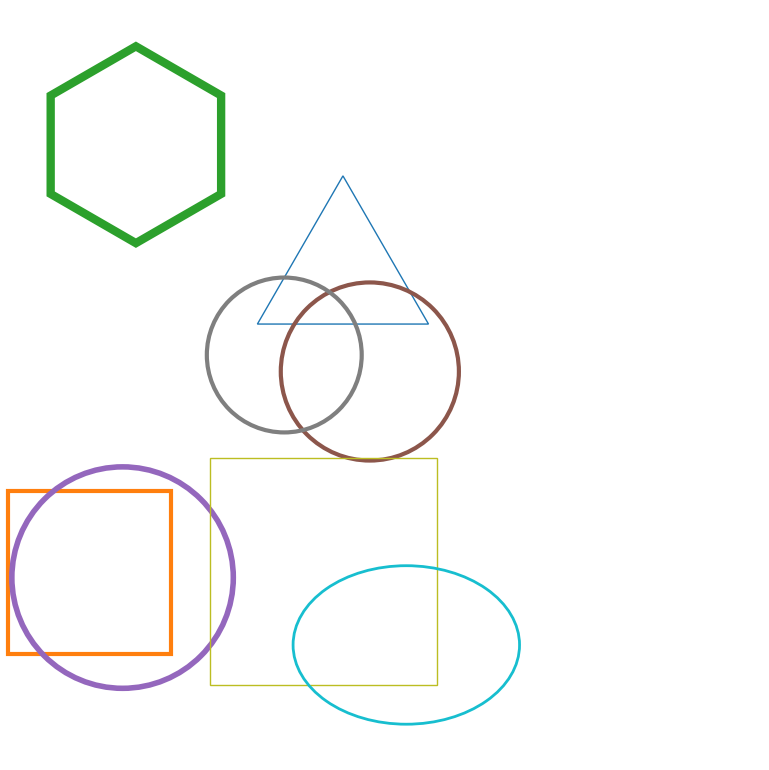[{"shape": "triangle", "thickness": 0.5, "radius": 0.64, "center": [0.445, 0.643]}, {"shape": "square", "thickness": 1.5, "radius": 0.53, "center": [0.116, 0.257]}, {"shape": "hexagon", "thickness": 3, "radius": 0.64, "center": [0.176, 0.812]}, {"shape": "circle", "thickness": 2, "radius": 0.72, "center": [0.159, 0.25]}, {"shape": "circle", "thickness": 1.5, "radius": 0.58, "center": [0.48, 0.518]}, {"shape": "circle", "thickness": 1.5, "radius": 0.5, "center": [0.369, 0.539]}, {"shape": "square", "thickness": 0.5, "radius": 0.74, "center": [0.42, 0.258]}, {"shape": "oval", "thickness": 1, "radius": 0.74, "center": [0.528, 0.162]}]